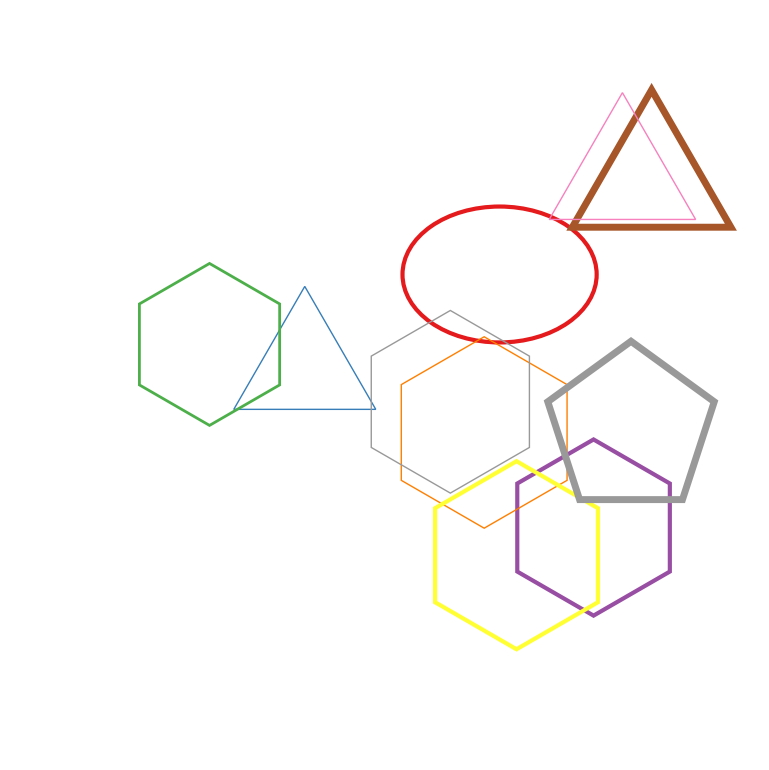[{"shape": "oval", "thickness": 1.5, "radius": 0.63, "center": [0.649, 0.644]}, {"shape": "triangle", "thickness": 0.5, "radius": 0.53, "center": [0.396, 0.522]}, {"shape": "hexagon", "thickness": 1, "radius": 0.53, "center": [0.272, 0.553]}, {"shape": "hexagon", "thickness": 1.5, "radius": 0.57, "center": [0.771, 0.315]}, {"shape": "hexagon", "thickness": 0.5, "radius": 0.62, "center": [0.629, 0.438]}, {"shape": "hexagon", "thickness": 1.5, "radius": 0.61, "center": [0.671, 0.279]}, {"shape": "triangle", "thickness": 2.5, "radius": 0.59, "center": [0.846, 0.764]}, {"shape": "triangle", "thickness": 0.5, "radius": 0.55, "center": [0.808, 0.77]}, {"shape": "pentagon", "thickness": 2.5, "radius": 0.57, "center": [0.82, 0.443]}, {"shape": "hexagon", "thickness": 0.5, "radius": 0.59, "center": [0.585, 0.478]}]